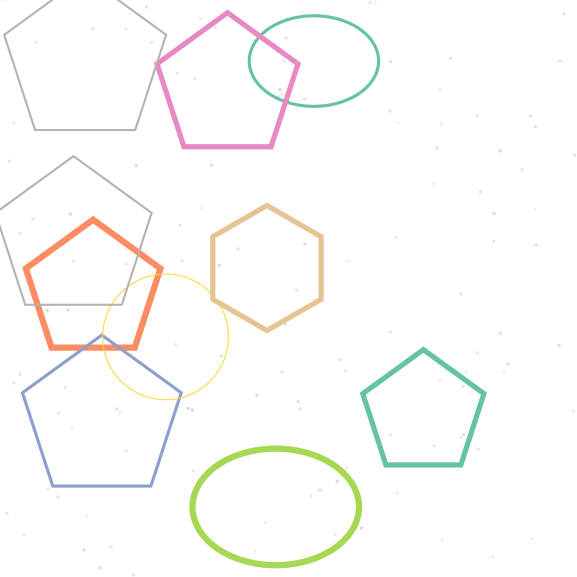[{"shape": "pentagon", "thickness": 2.5, "radius": 0.55, "center": [0.733, 0.283]}, {"shape": "oval", "thickness": 1.5, "radius": 0.56, "center": [0.544, 0.893]}, {"shape": "pentagon", "thickness": 3, "radius": 0.61, "center": [0.161, 0.496]}, {"shape": "pentagon", "thickness": 1.5, "radius": 0.72, "center": [0.176, 0.274]}, {"shape": "pentagon", "thickness": 2.5, "radius": 0.64, "center": [0.394, 0.849]}, {"shape": "oval", "thickness": 3, "radius": 0.72, "center": [0.477, 0.121]}, {"shape": "circle", "thickness": 0.5, "radius": 0.54, "center": [0.287, 0.416]}, {"shape": "hexagon", "thickness": 2.5, "radius": 0.54, "center": [0.462, 0.535]}, {"shape": "pentagon", "thickness": 1, "radius": 0.71, "center": [0.127, 0.586]}, {"shape": "pentagon", "thickness": 1, "radius": 0.74, "center": [0.147, 0.893]}]